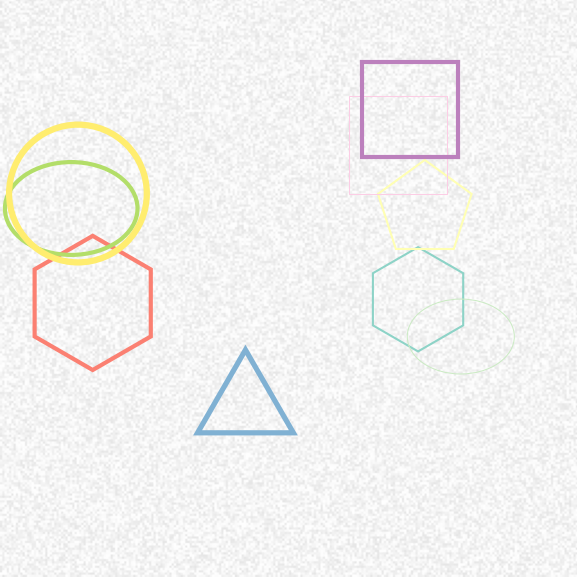[{"shape": "hexagon", "thickness": 1, "radius": 0.45, "center": [0.724, 0.481]}, {"shape": "pentagon", "thickness": 1, "radius": 0.43, "center": [0.736, 0.637]}, {"shape": "hexagon", "thickness": 2, "radius": 0.58, "center": [0.161, 0.475]}, {"shape": "triangle", "thickness": 2.5, "radius": 0.48, "center": [0.425, 0.298]}, {"shape": "oval", "thickness": 2, "radius": 0.57, "center": [0.123, 0.638]}, {"shape": "square", "thickness": 0.5, "radius": 0.42, "center": [0.689, 0.748]}, {"shape": "square", "thickness": 2, "radius": 0.41, "center": [0.71, 0.809]}, {"shape": "oval", "thickness": 0.5, "radius": 0.46, "center": [0.798, 0.416]}, {"shape": "circle", "thickness": 3, "radius": 0.6, "center": [0.135, 0.664]}]